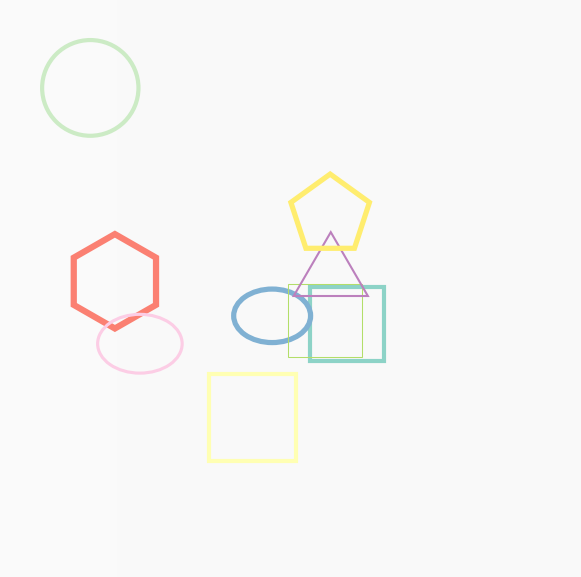[{"shape": "square", "thickness": 2, "radius": 0.32, "center": [0.597, 0.438]}, {"shape": "square", "thickness": 2, "radius": 0.38, "center": [0.434, 0.276]}, {"shape": "hexagon", "thickness": 3, "radius": 0.41, "center": [0.198, 0.512]}, {"shape": "oval", "thickness": 2.5, "radius": 0.33, "center": [0.468, 0.452]}, {"shape": "square", "thickness": 0.5, "radius": 0.32, "center": [0.559, 0.444]}, {"shape": "oval", "thickness": 1.5, "radius": 0.36, "center": [0.241, 0.404]}, {"shape": "triangle", "thickness": 1, "radius": 0.37, "center": [0.569, 0.523]}, {"shape": "circle", "thickness": 2, "radius": 0.41, "center": [0.155, 0.847]}, {"shape": "pentagon", "thickness": 2.5, "radius": 0.36, "center": [0.568, 0.627]}]